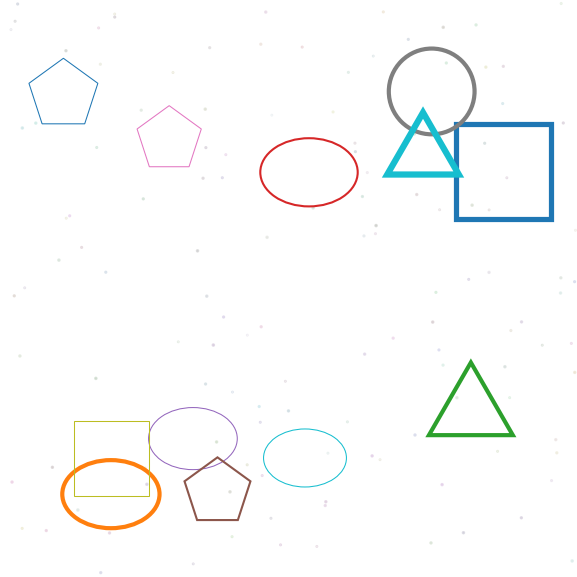[{"shape": "square", "thickness": 2.5, "radius": 0.41, "center": [0.872, 0.702]}, {"shape": "pentagon", "thickness": 0.5, "radius": 0.31, "center": [0.11, 0.835]}, {"shape": "oval", "thickness": 2, "radius": 0.42, "center": [0.192, 0.143]}, {"shape": "triangle", "thickness": 2, "radius": 0.42, "center": [0.815, 0.288]}, {"shape": "oval", "thickness": 1, "radius": 0.42, "center": [0.535, 0.701]}, {"shape": "oval", "thickness": 0.5, "radius": 0.38, "center": [0.334, 0.24]}, {"shape": "pentagon", "thickness": 1, "radius": 0.3, "center": [0.377, 0.147]}, {"shape": "pentagon", "thickness": 0.5, "radius": 0.29, "center": [0.293, 0.758]}, {"shape": "circle", "thickness": 2, "radius": 0.37, "center": [0.748, 0.841]}, {"shape": "square", "thickness": 0.5, "radius": 0.32, "center": [0.193, 0.205]}, {"shape": "triangle", "thickness": 3, "radius": 0.36, "center": [0.733, 0.733]}, {"shape": "oval", "thickness": 0.5, "radius": 0.36, "center": [0.528, 0.206]}]